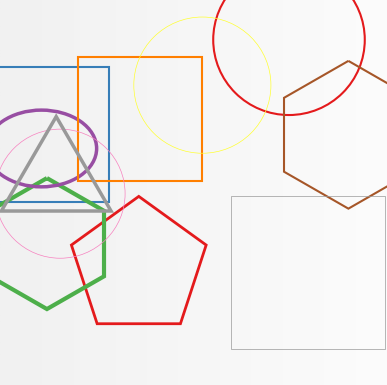[{"shape": "circle", "thickness": 1.5, "radius": 0.98, "center": [0.746, 0.897]}, {"shape": "pentagon", "thickness": 2, "radius": 0.91, "center": [0.358, 0.307]}, {"shape": "square", "thickness": 1.5, "radius": 0.88, "center": [0.106, 0.651]}, {"shape": "hexagon", "thickness": 3, "radius": 0.85, "center": [0.121, 0.367]}, {"shape": "oval", "thickness": 2.5, "radius": 0.71, "center": [0.107, 0.614]}, {"shape": "square", "thickness": 1.5, "radius": 0.8, "center": [0.361, 0.691]}, {"shape": "circle", "thickness": 0.5, "radius": 0.88, "center": [0.522, 0.779]}, {"shape": "hexagon", "thickness": 1.5, "radius": 0.96, "center": [0.899, 0.65]}, {"shape": "circle", "thickness": 0.5, "radius": 0.84, "center": [0.155, 0.497]}, {"shape": "square", "thickness": 0.5, "radius": 0.99, "center": [0.794, 0.292]}, {"shape": "triangle", "thickness": 2.5, "radius": 0.82, "center": [0.145, 0.534]}]